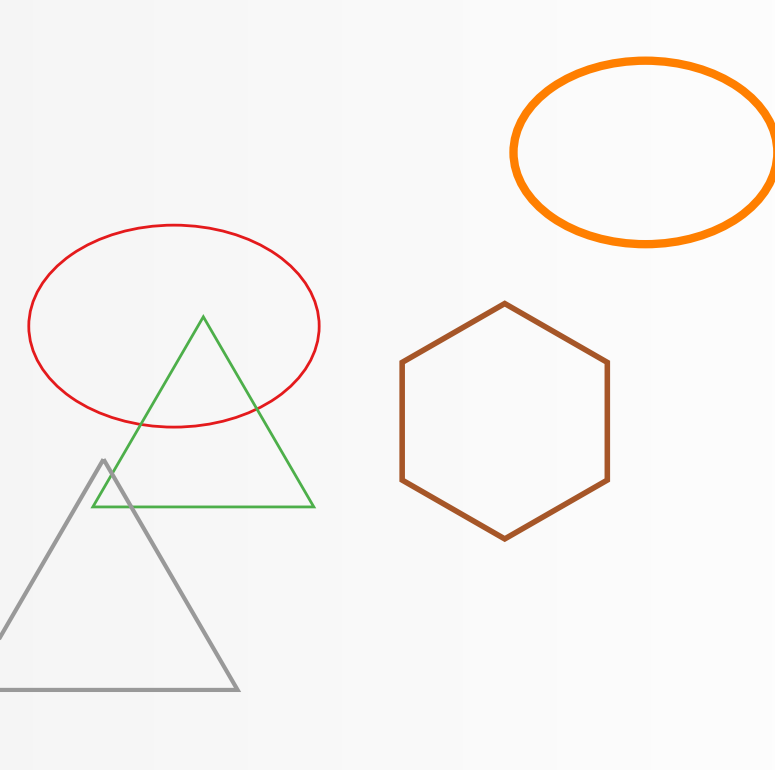[{"shape": "oval", "thickness": 1, "radius": 0.94, "center": [0.224, 0.576]}, {"shape": "triangle", "thickness": 1, "radius": 0.82, "center": [0.262, 0.424]}, {"shape": "oval", "thickness": 3, "radius": 0.85, "center": [0.833, 0.802]}, {"shape": "hexagon", "thickness": 2, "radius": 0.76, "center": [0.651, 0.453]}, {"shape": "triangle", "thickness": 1.5, "radius": 1.0, "center": [0.134, 0.204]}]